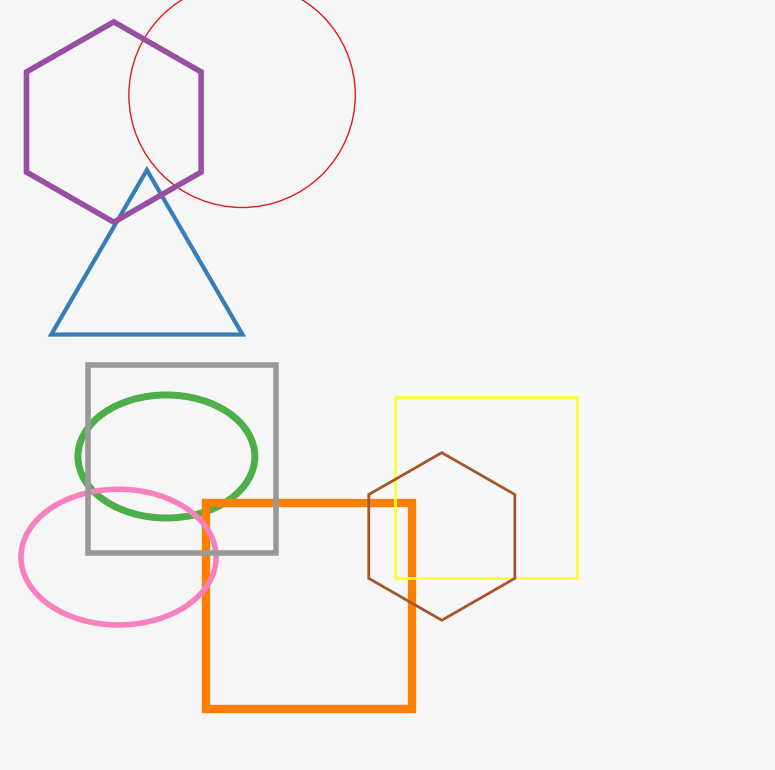[{"shape": "circle", "thickness": 0.5, "radius": 0.73, "center": [0.312, 0.877]}, {"shape": "triangle", "thickness": 1.5, "radius": 0.71, "center": [0.19, 0.637]}, {"shape": "oval", "thickness": 2.5, "radius": 0.57, "center": [0.215, 0.407]}, {"shape": "hexagon", "thickness": 2, "radius": 0.65, "center": [0.147, 0.842]}, {"shape": "square", "thickness": 3, "radius": 0.67, "center": [0.399, 0.213]}, {"shape": "square", "thickness": 1, "radius": 0.59, "center": [0.627, 0.367]}, {"shape": "hexagon", "thickness": 1, "radius": 0.54, "center": [0.57, 0.303]}, {"shape": "oval", "thickness": 2, "radius": 0.63, "center": [0.153, 0.276]}, {"shape": "square", "thickness": 2, "radius": 0.61, "center": [0.235, 0.404]}]